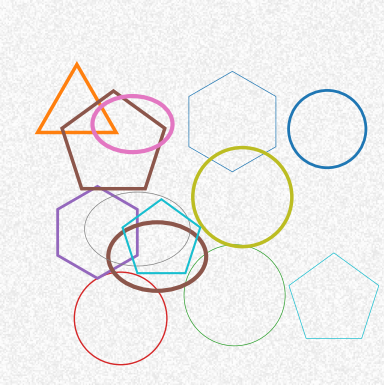[{"shape": "circle", "thickness": 2, "radius": 0.5, "center": [0.85, 0.665]}, {"shape": "hexagon", "thickness": 0.5, "radius": 0.65, "center": [0.604, 0.684]}, {"shape": "triangle", "thickness": 2.5, "radius": 0.59, "center": [0.2, 0.715]}, {"shape": "circle", "thickness": 0.5, "radius": 0.66, "center": [0.609, 0.233]}, {"shape": "circle", "thickness": 1, "radius": 0.6, "center": [0.313, 0.173]}, {"shape": "hexagon", "thickness": 2, "radius": 0.6, "center": [0.253, 0.396]}, {"shape": "pentagon", "thickness": 2.5, "radius": 0.7, "center": [0.295, 0.623]}, {"shape": "oval", "thickness": 3, "radius": 0.64, "center": [0.408, 0.334]}, {"shape": "oval", "thickness": 3, "radius": 0.52, "center": [0.344, 0.678]}, {"shape": "oval", "thickness": 0.5, "radius": 0.69, "center": [0.357, 0.405]}, {"shape": "circle", "thickness": 2.5, "radius": 0.64, "center": [0.629, 0.488]}, {"shape": "pentagon", "thickness": 0.5, "radius": 0.61, "center": [0.867, 0.22]}, {"shape": "pentagon", "thickness": 1.5, "radius": 0.53, "center": [0.419, 0.376]}]